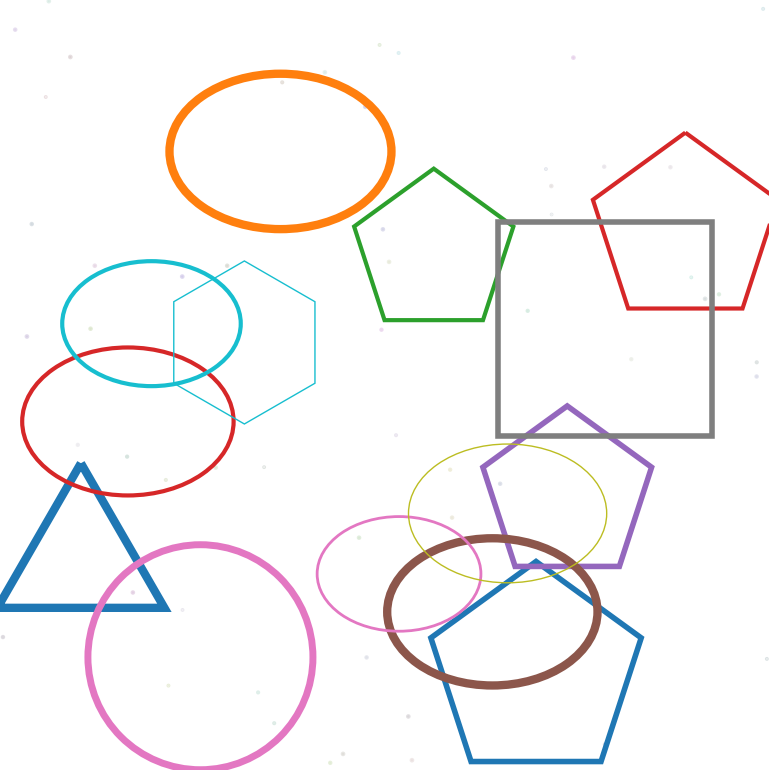[{"shape": "triangle", "thickness": 3, "radius": 0.63, "center": [0.105, 0.273]}, {"shape": "pentagon", "thickness": 2, "radius": 0.72, "center": [0.696, 0.127]}, {"shape": "oval", "thickness": 3, "radius": 0.72, "center": [0.364, 0.803]}, {"shape": "pentagon", "thickness": 1.5, "radius": 0.54, "center": [0.563, 0.672]}, {"shape": "oval", "thickness": 1.5, "radius": 0.69, "center": [0.166, 0.453]}, {"shape": "pentagon", "thickness": 1.5, "radius": 0.63, "center": [0.89, 0.701]}, {"shape": "pentagon", "thickness": 2, "radius": 0.58, "center": [0.737, 0.358]}, {"shape": "oval", "thickness": 3, "radius": 0.68, "center": [0.639, 0.205]}, {"shape": "oval", "thickness": 1, "radius": 0.53, "center": [0.518, 0.255]}, {"shape": "circle", "thickness": 2.5, "radius": 0.73, "center": [0.26, 0.146]}, {"shape": "square", "thickness": 2, "radius": 0.7, "center": [0.786, 0.573]}, {"shape": "oval", "thickness": 0.5, "radius": 0.64, "center": [0.659, 0.333]}, {"shape": "hexagon", "thickness": 0.5, "radius": 0.53, "center": [0.317, 0.555]}, {"shape": "oval", "thickness": 1.5, "radius": 0.58, "center": [0.197, 0.58]}]